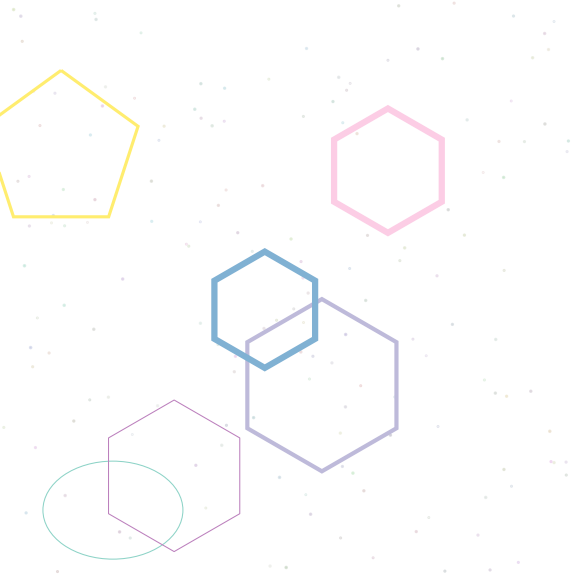[{"shape": "oval", "thickness": 0.5, "radius": 0.61, "center": [0.196, 0.116]}, {"shape": "hexagon", "thickness": 2, "radius": 0.75, "center": [0.557, 0.332]}, {"shape": "hexagon", "thickness": 3, "radius": 0.5, "center": [0.458, 0.463]}, {"shape": "hexagon", "thickness": 3, "radius": 0.54, "center": [0.672, 0.704]}, {"shape": "hexagon", "thickness": 0.5, "radius": 0.66, "center": [0.302, 0.175]}, {"shape": "pentagon", "thickness": 1.5, "radius": 0.7, "center": [0.106, 0.737]}]